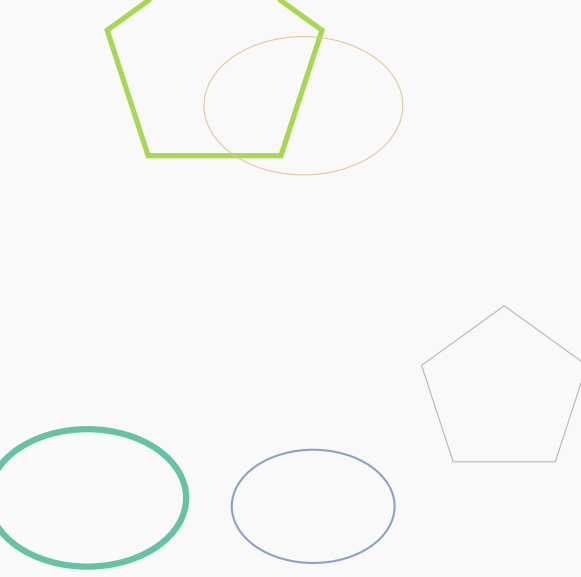[{"shape": "oval", "thickness": 3, "radius": 0.85, "center": [0.15, 0.137]}, {"shape": "oval", "thickness": 1, "radius": 0.7, "center": [0.539, 0.122]}, {"shape": "pentagon", "thickness": 2.5, "radius": 0.97, "center": [0.369, 0.887]}, {"shape": "oval", "thickness": 0.5, "radius": 0.86, "center": [0.522, 0.816]}, {"shape": "pentagon", "thickness": 0.5, "radius": 0.75, "center": [0.867, 0.32]}]